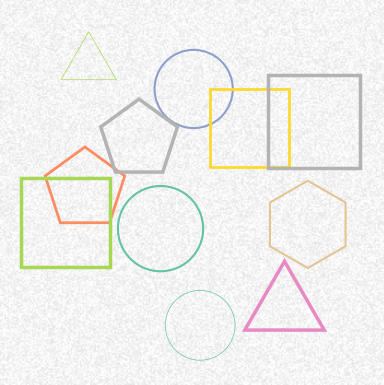[{"shape": "circle", "thickness": 1.5, "radius": 0.55, "center": [0.417, 0.406]}, {"shape": "circle", "thickness": 0.5, "radius": 0.45, "center": [0.52, 0.155]}, {"shape": "pentagon", "thickness": 2, "radius": 0.54, "center": [0.221, 0.509]}, {"shape": "circle", "thickness": 1.5, "radius": 0.51, "center": [0.503, 0.769]}, {"shape": "triangle", "thickness": 2.5, "radius": 0.6, "center": [0.739, 0.202]}, {"shape": "square", "thickness": 2.5, "radius": 0.58, "center": [0.17, 0.422]}, {"shape": "triangle", "thickness": 0.5, "radius": 0.42, "center": [0.23, 0.834]}, {"shape": "square", "thickness": 2, "radius": 0.51, "center": [0.648, 0.668]}, {"shape": "hexagon", "thickness": 1.5, "radius": 0.57, "center": [0.799, 0.417]}, {"shape": "pentagon", "thickness": 2.5, "radius": 0.52, "center": [0.361, 0.638]}, {"shape": "square", "thickness": 2.5, "radius": 0.6, "center": [0.816, 0.685]}]